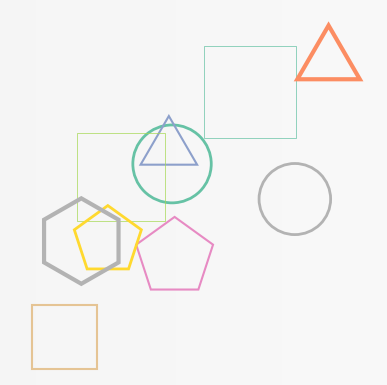[{"shape": "circle", "thickness": 2, "radius": 0.51, "center": [0.444, 0.574]}, {"shape": "square", "thickness": 0.5, "radius": 0.6, "center": [0.645, 0.762]}, {"shape": "triangle", "thickness": 3, "radius": 0.47, "center": [0.848, 0.841]}, {"shape": "triangle", "thickness": 1.5, "radius": 0.42, "center": [0.436, 0.614]}, {"shape": "pentagon", "thickness": 1.5, "radius": 0.52, "center": [0.451, 0.332]}, {"shape": "square", "thickness": 0.5, "radius": 0.57, "center": [0.311, 0.54]}, {"shape": "pentagon", "thickness": 2, "radius": 0.45, "center": [0.278, 0.375]}, {"shape": "square", "thickness": 1.5, "radius": 0.42, "center": [0.167, 0.124]}, {"shape": "circle", "thickness": 2, "radius": 0.46, "center": [0.761, 0.483]}, {"shape": "hexagon", "thickness": 3, "radius": 0.55, "center": [0.21, 0.374]}]